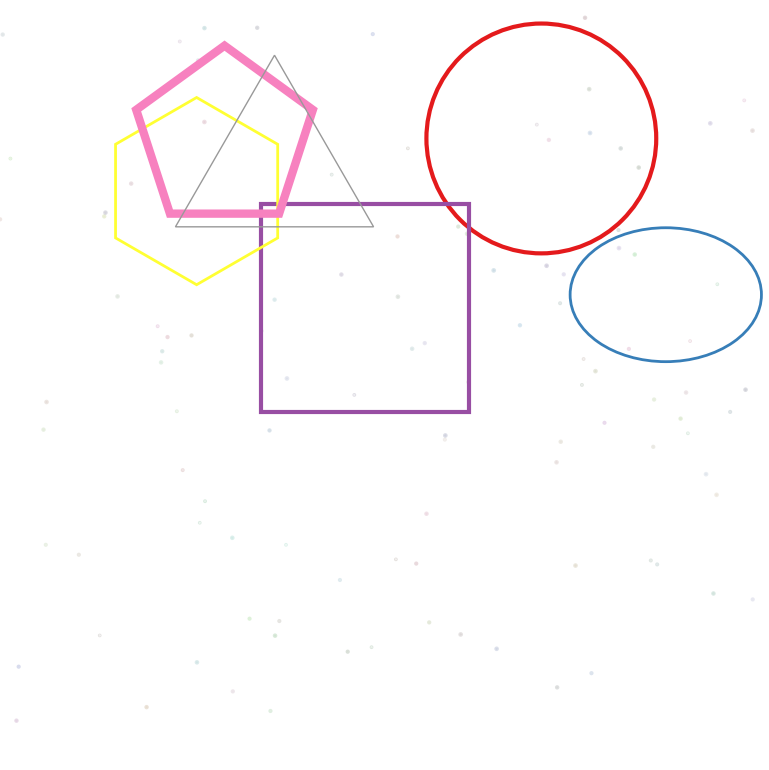[{"shape": "circle", "thickness": 1.5, "radius": 0.75, "center": [0.703, 0.82]}, {"shape": "oval", "thickness": 1, "radius": 0.62, "center": [0.865, 0.617]}, {"shape": "square", "thickness": 1.5, "radius": 0.68, "center": [0.474, 0.6]}, {"shape": "hexagon", "thickness": 1, "radius": 0.61, "center": [0.255, 0.752]}, {"shape": "pentagon", "thickness": 3, "radius": 0.6, "center": [0.292, 0.82]}, {"shape": "triangle", "thickness": 0.5, "radius": 0.74, "center": [0.357, 0.78]}]